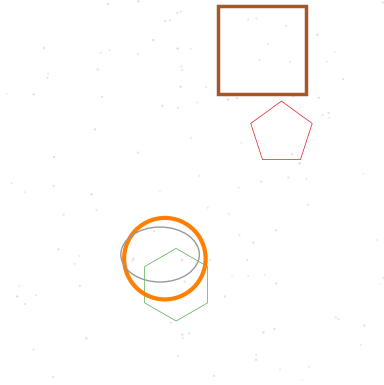[{"shape": "pentagon", "thickness": 0.5, "radius": 0.42, "center": [0.731, 0.653]}, {"shape": "hexagon", "thickness": 0.5, "radius": 0.47, "center": [0.457, 0.26]}, {"shape": "circle", "thickness": 3, "radius": 0.53, "center": [0.428, 0.328]}, {"shape": "square", "thickness": 2.5, "radius": 0.57, "center": [0.681, 0.87]}, {"shape": "oval", "thickness": 1, "radius": 0.51, "center": [0.416, 0.339]}]